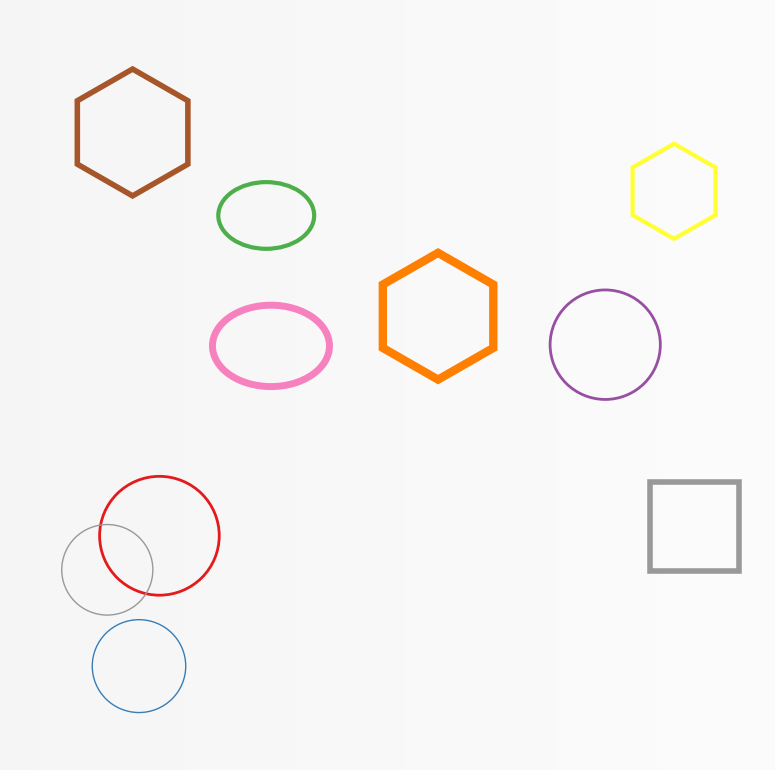[{"shape": "circle", "thickness": 1, "radius": 0.39, "center": [0.206, 0.304]}, {"shape": "circle", "thickness": 0.5, "radius": 0.3, "center": [0.179, 0.135]}, {"shape": "oval", "thickness": 1.5, "radius": 0.31, "center": [0.344, 0.72]}, {"shape": "circle", "thickness": 1, "radius": 0.36, "center": [0.781, 0.552]}, {"shape": "hexagon", "thickness": 3, "radius": 0.41, "center": [0.565, 0.589]}, {"shape": "hexagon", "thickness": 1.5, "radius": 0.31, "center": [0.87, 0.752]}, {"shape": "hexagon", "thickness": 2, "radius": 0.41, "center": [0.171, 0.828]}, {"shape": "oval", "thickness": 2.5, "radius": 0.38, "center": [0.35, 0.551]}, {"shape": "square", "thickness": 2, "radius": 0.29, "center": [0.896, 0.316]}, {"shape": "circle", "thickness": 0.5, "radius": 0.29, "center": [0.138, 0.26]}]